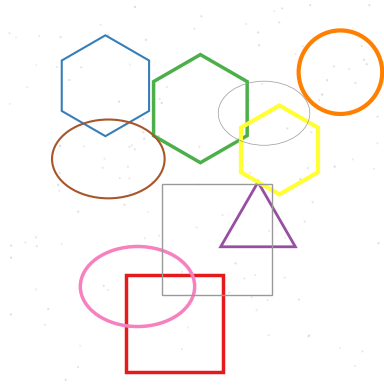[{"shape": "square", "thickness": 2.5, "radius": 0.63, "center": [0.454, 0.16]}, {"shape": "hexagon", "thickness": 1.5, "radius": 0.65, "center": [0.274, 0.777]}, {"shape": "hexagon", "thickness": 2.5, "radius": 0.7, "center": [0.52, 0.718]}, {"shape": "triangle", "thickness": 2, "radius": 0.56, "center": [0.67, 0.415]}, {"shape": "circle", "thickness": 3, "radius": 0.54, "center": [0.884, 0.813]}, {"shape": "hexagon", "thickness": 3, "radius": 0.58, "center": [0.726, 0.611]}, {"shape": "oval", "thickness": 1.5, "radius": 0.73, "center": [0.281, 0.587]}, {"shape": "oval", "thickness": 2.5, "radius": 0.74, "center": [0.357, 0.256]}, {"shape": "oval", "thickness": 0.5, "radius": 0.59, "center": [0.686, 0.706]}, {"shape": "square", "thickness": 1, "radius": 0.72, "center": [0.563, 0.378]}]